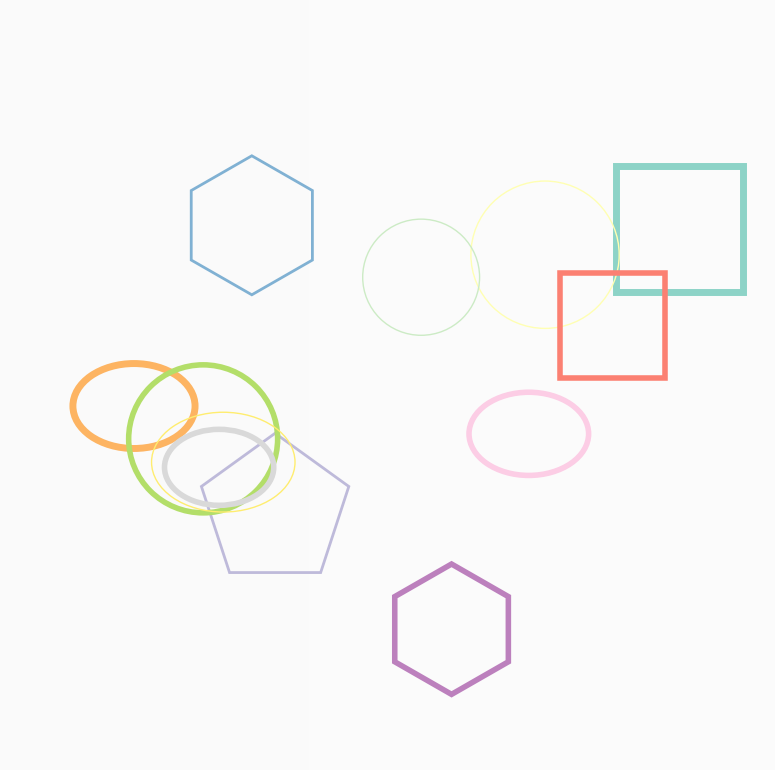[{"shape": "square", "thickness": 2.5, "radius": 0.41, "center": [0.876, 0.703]}, {"shape": "circle", "thickness": 0.5, "radius": 0.48, "center": [0.703, 0.669]}, {"shape": "pentagon", "thickness": 1, "radius": 0.5, "center": [0.355, 0.337]}, {"shape": "square", "thickness": 2, "radius": 0.34, "center": [0.79, 0.577]}, {"shape": "hexagon", "thickness": 1, "radius": 0.45, "center": [0.325, 0.707]}, {"shape": "oval", "thickness": 2.5, "radius": 0.39, "center": [0.173, 0.473]}, {"shape": "circle", "thickness": 2, "radius": 0.48, "center": [0.262, 0.43]}, {"shape": "oval", "thickness": 2, "radius": 0.39, "center": [0.682, 0.437]}, {"shape": "oval", "thickness": 2, "radius": 0.35, "center": [0.283, 0.393]}, {"shape": "hexagon", "thickness": 2, "radius": 0.42, "center": [0.583, 0.183]}, {"shape": "circle", "thickness": 0.5, "radius": 0.38, "center": [0.543, 0.64]}, {"shape": "oval", "thickness": 0.5, "radius": 0.46, "center": [0.288, 0.4]}]